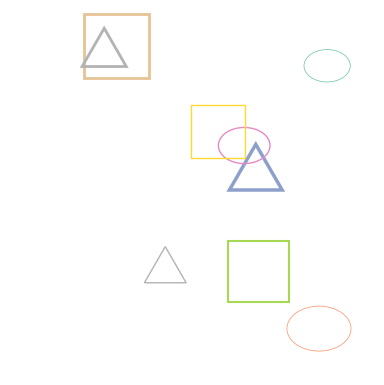[{"shape": "oval", "thickness": 0.5, "radius": 0.3, "center": [0.85, 0.829]}, {"shape": "oval", "thickness": 0.5, "radius": 0.42, "center": [0.829, 0.146]}, {"shape": "triangle", "thickness": 2.5, "radius": 0.4, "center": [0.664, 0.546]}, {"shape": "oval", "thickness": 1, "radius": 0.34, "center": [0.634, 0.622]}, {"shape": "square", "thickness": 1.5, "radius": 0.4, "center": [0.671, 0.294]}, {"shape": "square", "thickness": 1, "radius": 0.35, "center": [0.567, 0.658]}, {"shape": "square", "thickness": 2, "radius": 0.42, "center": [0.303, 0.88]}, {"shape": "triangle", "thickness": 2, "radius": 0.33, "center": [0.271, 0.86]}, {"shape": "triangle", "thickness": 1, "radius": 0.31, "center": [0.429, 0.297]}]